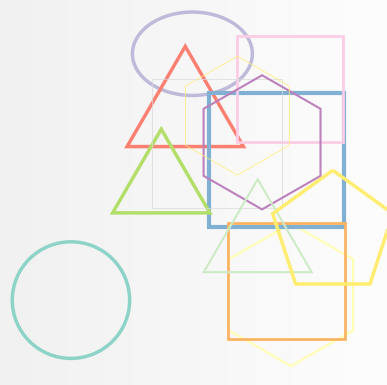[{"shape": "circle", "thickness": 2.5, "radius": 0.76, "center": [0.183, 0.22]}, {"shape": "hexagon", "thickness": 1.5, "radius": 0.93, "center": [0.751, 0.234]}, {"shape": "oval", "thickness": 2.5, "radius": 0.77, "center": [0.497, 0.86]}, {"shape": "triangle", "thickness": 2.5, "radius": 0.87, "center": [0.478, 0.706]}, {"shape": "square", "thickness": 3, "radius": 0.87, "center": [0.714, 0.584]}, {"shape": "square", "thickness": 2, "radius": 0.76, "center": [0.74, 0.27]}, {"shape": "triangle", "thickness": 2.5, "radius": 0.72, "center": [0.416, 0.52]}, {"shape": "square", "thickness": 2, "radius": 0.69, "center": [0.749, 0.769]}, {"shape": "square", "thickness": 0.5, "radius": 0.84, "center": [0.56, 0.628]}, {"shape": "hexagon", "thickness": 1.5, "radius": 0.87, "center": [0.676, 0.63]}, {"shape": "triangle", "thickness": 1.5, "radius": 0.8, "center": [0.665, 0.374]}, {"shape": "hexagon", "thickness": 0.5, "radius": 0.77, "center": [0.613, 0.699]}, {"shape": "pentagon", "thickness": 2.5, "radius": 0.82, "center": [0.859, 0.394]}]